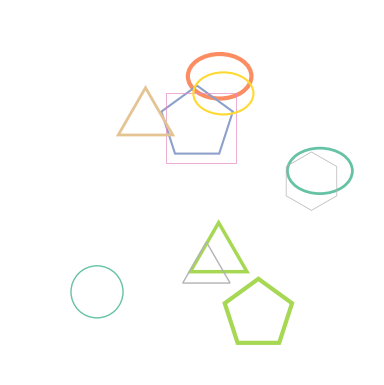[{"shape": "oval", "thickness": 2, "radius": 0.42, "center": [0.831, 0.556]}, {"shape": "circle", "thickness": 1, "radius": 0.34, "center": [0.252, 0.242]}, {"shape": "oval", "thickness": 3, "radius": 0.41, "center": [0.571, 0.802]}, {"shape": "pentagon", "thickness": 1.5, "radius": 0.49, "center": [0.512, 0.68]}, {"shape": "square", "thickness": 0.5, "radius": 0.46, "center": [0.523, 0.667]}, {"shape": "triangle", "thickness": 2.5, "radius": 0.42, "center": [0.568, 0.337]}, {"shape": "pentagon", "thickness": 3, "radius": 0.46, "center": [0.671, 0.184]}, {"shape": "oval", "thickness": 1.5, "radius": 0.39, "center": [0.58, 0.757]}, {"shape": "triangle", "thickness": 2, "radius": 0.41, "center": [0.378, 0.69]}, {"shape": "triangle", "thickness": 1, "radius": 0.36, "center": [0.536, 0.3]}, {"shape": "hexagon", "thickness": 0.5, "radius": 0.38, "center": [0.809, 0.529]}]